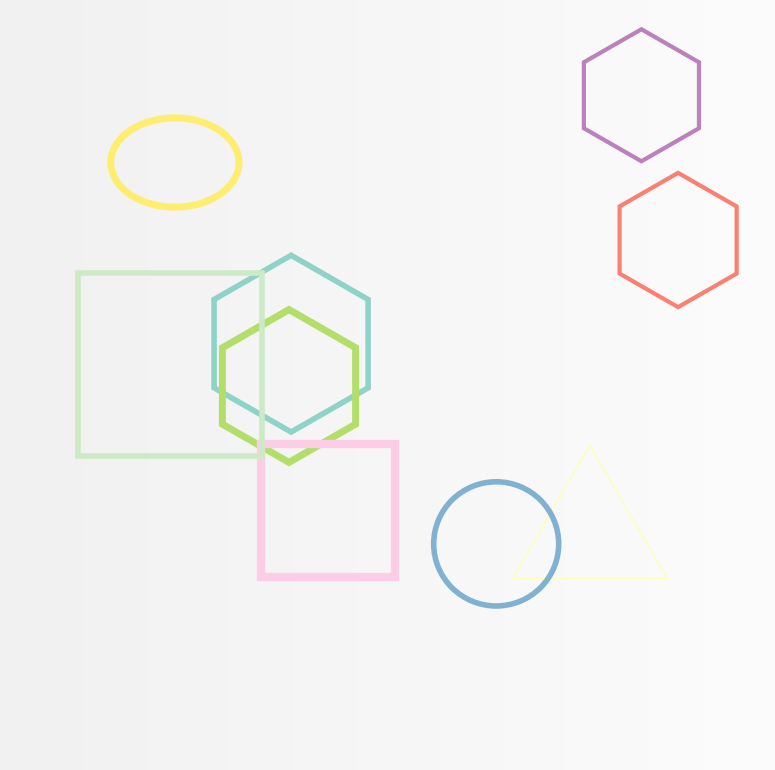[{"shape": "hexagon", "thickness": 2, "radius": 0.57, "center": [0.376, 0.554]}, {"shape": "triangle", "thickness": 0.5, "radius": 0.58, "center": [0.761, 0.307]}, {"shape": "hexagon", "thickness": 1.5, "radius": 0.44, "center": [0.875, 0.688]}, {"shape": "circle", "thickness": 2, "radius": 0.4, "center": [0.64, 0.294]}, {"shape": "hexagon", "thickness": 2.5, "radius": 0.5, "center": [0.373, 0.499]}, {"shape": "square", "thickness": 3, "radius": 0.43, "center": [0.423, 0.337]}, {"shape": "hexagon", "thickness": 1.5, "radius": 0.43, "center": [0.828, 0.876]}, {"shape": "square", "thickness": 2, "radius": 0.59, "center": [0.219, 0.527]}, {"shape": "oval", "thickness": 2.5, "radius": 0.41, "center": [0.226, 0.789]}]